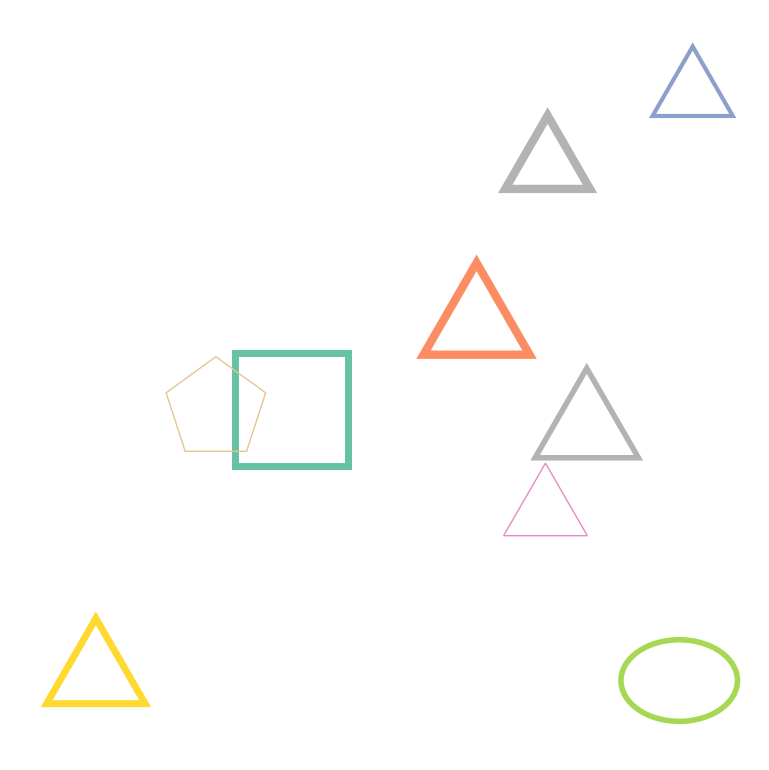[{"shape": "square", "thickness": 2.5, "radius": 0.37, "center": [0.378, 0.468]}, {"shape": "triangle", "thickness": 3, "radius": 0.4, "center": [0.619, 0.579]}, {"shape": "triangle", "thickness": 1.5, "radius": 0.3, "center": [0.9, 0.879]}, {"shape": "triangle", "thickness": 0.5, "radius": 0.31, "center": [0.708, 0.336]}, {"shape": "oval", "thickness": 2, "radius": 0.38, "center": [0.882, 0.116]}, {"shape": "triangle", "thickness": 2.5, "radius": 0.37, "center": [0.125, 0.123]}, {"shape": "pentagon", "thickness": 0.5, "radius": 0.34, "center": [0.28, 0.469]}, {"shape": "triangle", "thickness": 2, "radius": 0.39, "center": [0.762, 0.444]}, {"shape": "triangle", "thickness": 3, "radius": 0.32, "center": [0.711, 0.786]}]